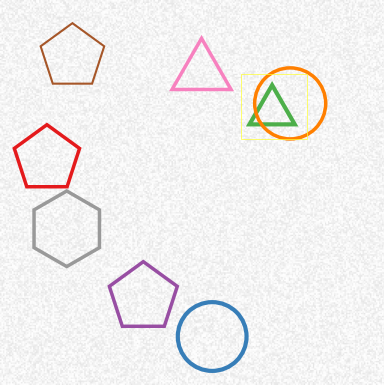[{"shape": "pentagon", "thickness": 2.5, "radius": 0.45, "center": [0.122, 0.587]}, {"shape": "circle", "thickness": 3, "radius": 0.45, "center": [0.551, 0.126]}, {"shape": "triangle", "thickness": 3, "radius": 0.34, "center": [0.707, 0.711]}, {"shape": "pentagon", "thickness": 2.5, "radius": 0.46, "center": [0.372, 0.228]}, {"shape": "circle", "thickness": 2.5, "radius": 0.46, "center": [0.754, 0.731]}, {"shape": "square", "thickness": 0.5, "radius": 0.43, "center": [0.712, 0.723]}, {"shape": "pentagon", "thickness": 1.5, "radius": 0.43, "center": [0.188, 0.853]}, {"shape": "triangle", "thickness": 2.5, "radius": 0.44, "center": [0.523, 0.812]}, {"shape": "hexagon", "thickness": 2.5, "radius": 0.49, "center": [0.173, 0.406]}]